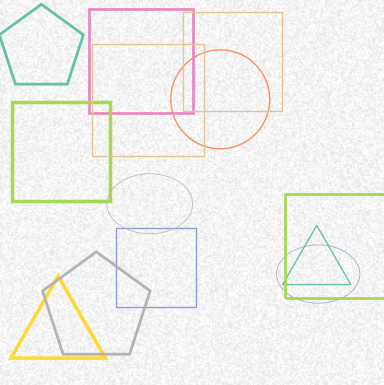[{"shape": "triangle", "thickness": 1, "radius": 0.51, "center": [0.823, 0.312]}, {"shape": "pentagon", "thickness": 2, "radius": 0.57, "center": [0.107, 0.874]}, {"shape": "circle", "thickness": 1, "radius": 0.64, "center": [0.572, 0.742]}, {"shape": "oval", "thickness": 0.5, "radius": 0.54, "center": [0.827, 0.288]}, {"shape": "square", "thickness": 1, "radius": 0.52, "center": [0.405, 0.305]}, {"shape": "square", "thickness": 2, "radius": 0.68, "center": [0.366, 0.842]}, {"shape": "square", "thickness": 2, "radius": 0.67, "center": [0.874, 0.362]}, {"shape": "square", "thickness": 2.5, "radius": 0.64, "center": [0.159, 0.607]}, {"shape": "triangle", "thickness": 2.5, "radius": 0.71, "center": [0.151, 0.141]}, {"shape": "square", "thickness": 1, "radius": 0.73, "center": [0.385, 0.739]}, {"shape": "square", "thickness": 1, "radius": 0.64, "center": [0.603, 0.839]}, {"shape": "oval", "thickness": 0.5, "radius": 0.56, "center": [0.389, 0.471]}, {"shape": "pentagon", "thickness": 2, "radius": 0.73, "center": [0.25, 0.199]}]